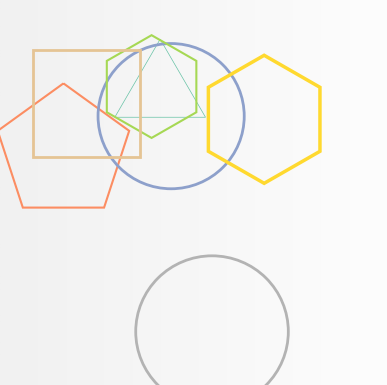[{"shape": "triangle", "thickness": 0.5, "radius": 0.68, "center": [0.413, 0.763]}, {"shape": "pentagon", "thickness": 1.5, "radius": 0.89, "center": [0.164, 0.605]}, {"shape": "circle", "thickness": 2, "radius": 0.94, "center": [0.442, 0.698]}, {"shape": "hexagon", "thickness": 1.5, "radius": 0.67, "center": [0.391, 0.775]}, {"shape": "hexagon", "thickness": 2.5, "radius": 0.83, "center": [0.682, 0.69]}, {"shape": "square", "thickness": 2, "radius": 0.7, "center": [0.223, 0.73]}, {"shape": "circle", "thickness": 2, "radius": 0.98, "center": [0.547, 0.139]}]